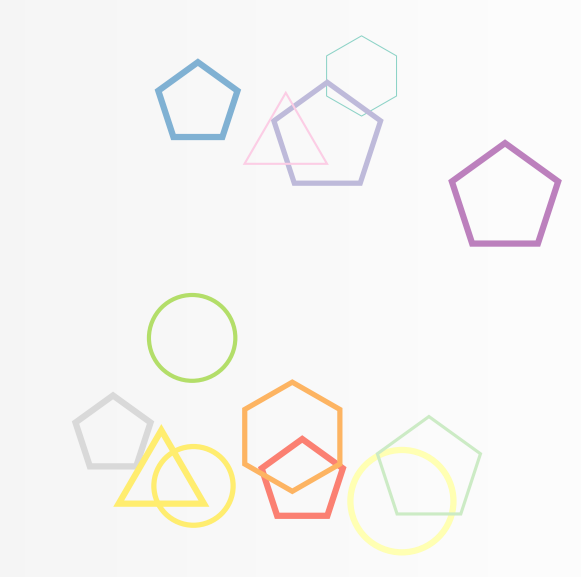[{"shape": "hexagon", "thickness": 0.5, "radius": 0.35, "center": [0.622, 0.868]}, {"shape": "circle", "thickness": 3, "radius": 0.44, "center": [0.691, 0.131]}, {"shape": "pentagon", "thickness": 2.5, "radius": 0.48, "center": [0.563, 0.76]}, {"shape": "pentagon", "thickness": 3, "radius": 0.37, "center": [0.52, 0.165]}, {"shape": "pentagon", "thickness": 3, "radius": 0.36, "center": [0.34, 0.82]}, {"shape": "hexagon", "thickness": 2.5, "radius": 0.47, "center": [0.503, 0.243]}, {"shape": "circle", "thickness": 2, "radius": 0.37, "center": [0.331, 0.414]}, {"shape": "triangle", "thickness": 1, "radius": 0.41, "center": [0.492, 0.756]}, {"shape": "pentagon", "thickness": 3, "radius": 0.34, "center": [0.194, 0.246]}, {"shape": "pentagon", "thickness": 3, "radius": 0.48, "center": [0.869, 0.655]}, {"shape": "pentagon", "thickness": 1.5, "radius": 0.47, "center": [0.738, 0.185]}, {"shape": "triangle", "thickness": 3, "radius": 0.42, "center": [0.278, 0.169]}, {"shape": "circle", "thickness": 2.5, "radius": 0.34, "center": [0.333, 0.158]}]